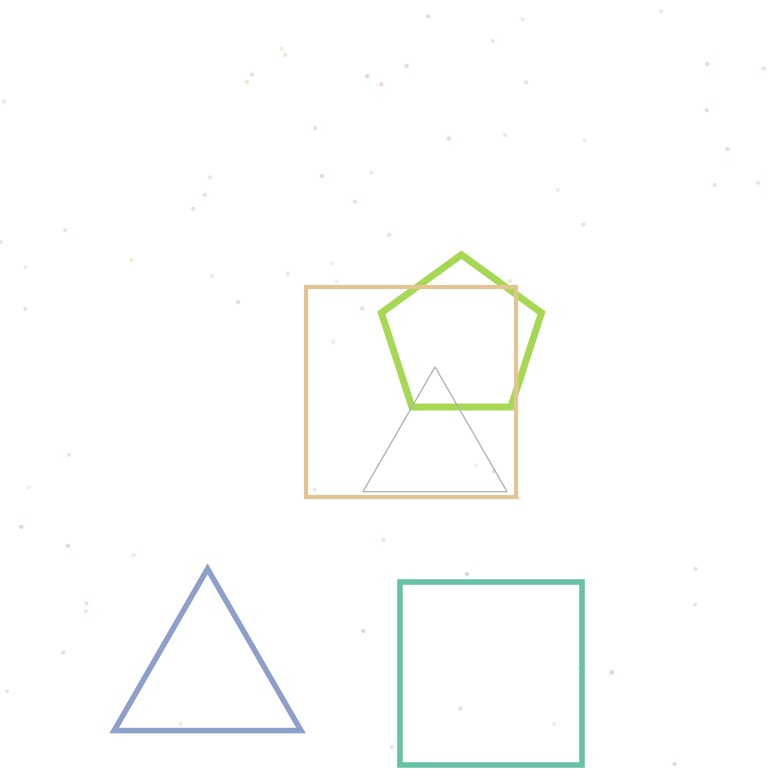[{"shape": "square", "thickness": 2, "radius": 0.59, "center": [0.638, 0.125]}, {"shape": "triangle", "thickness": 2, "radius": 0.7, "center": [0.27, 0.121]}, {"shape": "pentagon", "thickness": 2.5, "radius": 0.55, "center": [0.599, 0.56]}, {"shape": "square", "thickness": 1.5, "radius": 0.68, "center": [0.534, 0.491]}, {"shape": "triangle", "thickness": 0.5, "radius": 0.54, "center": [0.565, 0.415]}]